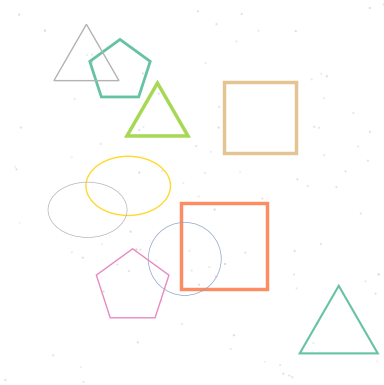[{"shape": "pentagon", "thickness": 2, "radius": 0.41, "center": [0.312, 0.815]}, {"shape": "triangle", "thickness": 1.5, "radius": 0.58, "center": [0.88, 0.141]}, {"shape": "square", "thickness": 2.5, "radius": 0.56, "center": [0.581, 0.361]}, {"shape": "circle", "thickness": 0.5, "radius": 0.47, "center": [0.48, 0.328]}, {"shape": "pentagon", "thickness": 1, "radius": 0.5, "center": [0.345, 0.255]}, {"shape": "triangle", "thickness": 2.5, "radius": 0.46, "center": [0.409, 0.693]}, {"shape": "oval", "thickness": 1, "radius": 0.55, "center": [0.333, 0.517]}, {"shape": "square", "thickness": 2.5, "radius": 0.46, "center": [0.675, 0.695]}, {"shape": "triangle", "thickness": 1, "radius": 0.49, "center": [0.225, 0.839]}, {"shape": "oval", "thickness": 0.5, "radius": 0.51, "center": [0.227, 0.455]}]